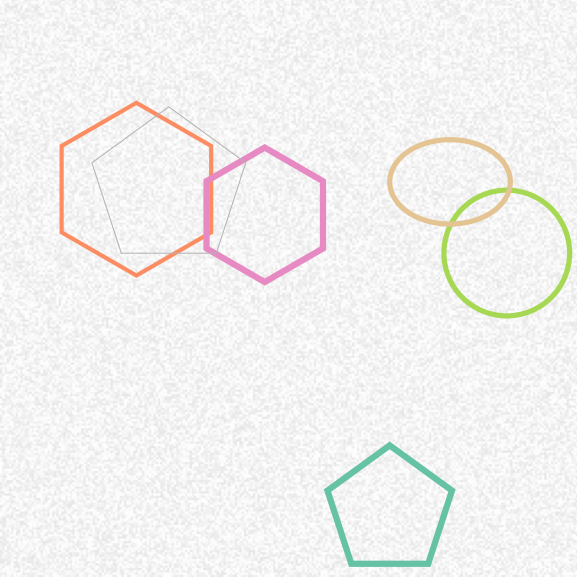[{"shape": "pentagon", "thickness": 3, "radius": 0.57, "center": [0.675, 0.115]}, {"shape": "hexagon", "thickness": 2, "radius": 0.75, "center": [0.236, 0.672]}, {"shape": "hexagon", "thickness": 3, "radius": 0.58, "center": [0.458, 0.627]}, {"shape": "circle", "thickness": 2.5, "radius": 0.54, "center": [0.878, 0.561]}, {"shape": "oval", "thickness": 2.5, "radius": 0.52, "center": [0.779, 0.684]}, {"shape": "pentagon", "thickness": 0.5, "radius": 0.7, "center": [0.292, 0.674]}]